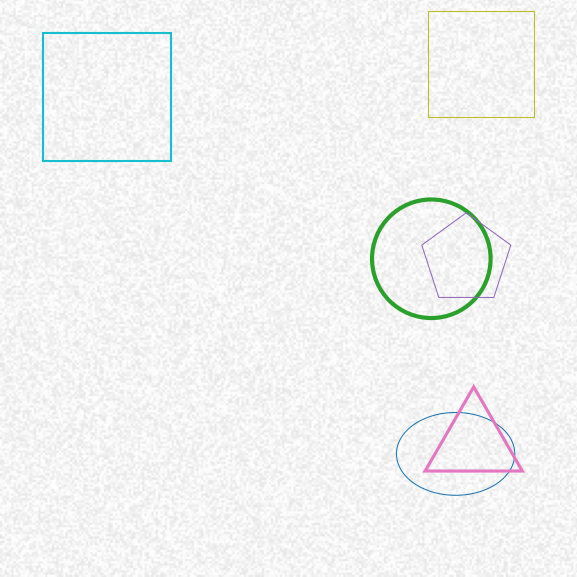[{"shape": "oval", "thickness": 0.5, "radius": 0.51, "center": [0.789, 0.213]}, {"shape": "circle", "thickness": 2, "radius": 0.51, "center": [0.747, 0.551]}, {"shape": "pentagon", "thickness": 0.5, "radius": 0.41, "center": [0.807, 0.55]}, {"shape": "triangle", "thickness": 1.5, "radius": 0.49, "center": [0.82, 0.232]}, {"shape": "square", "thickness": 0.5, "radius": 0.46, "center": [0.833, 0.888]}, {"shape": "square", "thickness": 1, "radius": 0.56, "center": [0.186, 0.831]}]